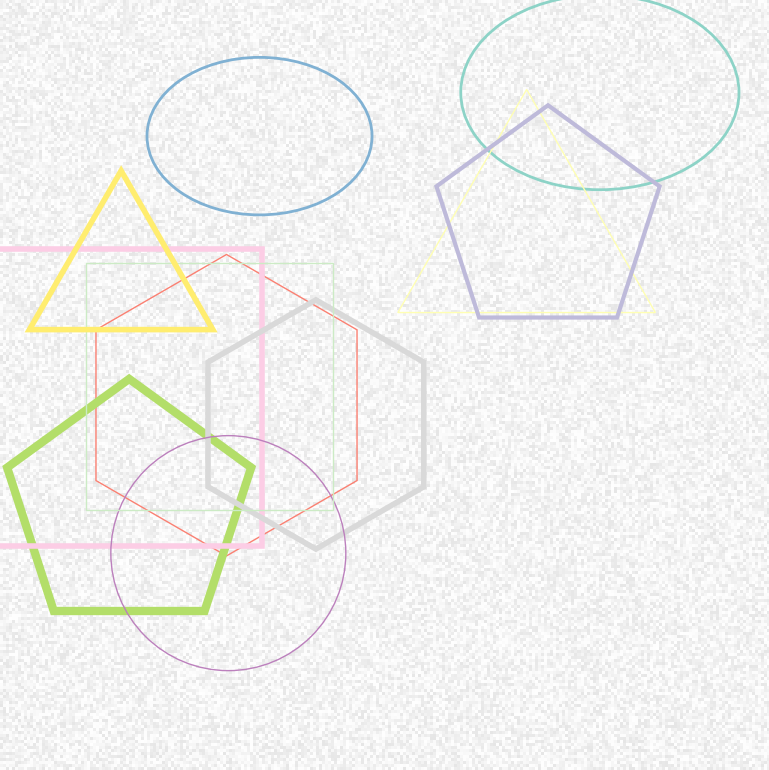[{"shape": "oval", "thickness": 1, "radius": 0.9, "center": [0.779, 0.88]}, {"shape": "triangle", "thickness": 0.5, "radius": 0.97, "center": [0.684, 0.691]}, {"shape": "pentagon", "thickness": 1.5, "radius": 0.76, "center": [0.712, 0.711]}, {"shape": "hexagon", "thickness": 0.5, "radius": 0.98, "center": [0.294, 0.474]}, {"shape": "oval", "thickness": 1, "radius": 0.73, "center": [0.337, 0.823]}, {"shape": "pentagon", "thickness": 3, "radius": 0.83, "center": [0.168, 0.341]}, {"shape": "square", "thickness": 2, "radius": 0.96, "center": [0.147, 0.484]}, {"shape": "hexagon", "thickness": 2, "radius": 0.81, "center": [0.41, 0.449]}, {"shape": "circle", "thickness": 0.5, "radius": 0.76, "center": [0.297, 0.282]}, {"shape": "square", "thickness": 0.5, "radius": 0.8, "center": [0.272, 0.498]}, {"shape": "triangle", "thickness": 2, "radius": 0.69, "center": [0.157, 0.641]}]